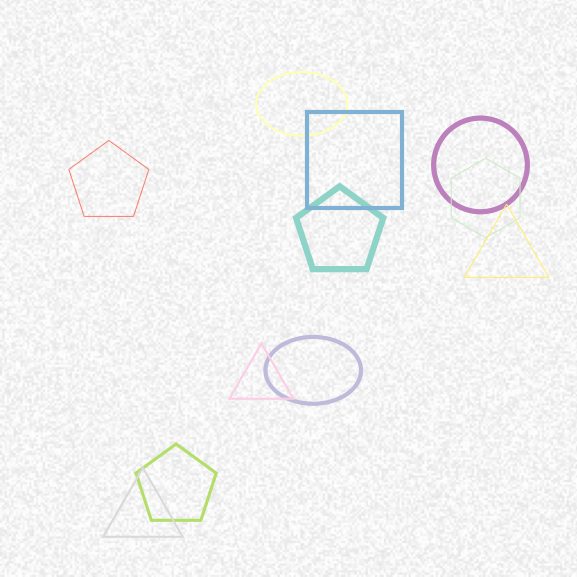[{"shape": "pentagon", "thickness": 3, "radius": 0.4, "center": [0.588, 0.597]}, {"shape": "oval", "thickness": 1, "radius": 0.39, "center": [0.522, 0.819]}, {"shape": "oval", "thickness": 2, "radius": 0.41, "center": [0.542, 0.358]}, {"shape": "pentagon", "thickness": 0.5, "radius": 0.36, "center": [0.188, 0.683]}, {"shape": "square", "thickness": 2, "radius": 0.41, "center": [0.614, 0.722]}, {"shape": "pentagon", "thickness": 1.5, "radius": 0.37, "center": [0.305, 0.157]}, {"shape": "triangle", "thickness": 1, "radius": 0.32, "center": [0.453, 0.341]}, {"shape": "triangle", "thickness": 1, "radius": 0.4, "center": [0.248, 0.11]}, {"shape": "circle", "thickness": 2.5, "radius": 0.41, "center": [0.832, 0.714]}, {"shape": "hexagon", "thickness": 0.5, "radius": 0.34, "center": [0.841, 0.656]}, {"shape": "triangle", "thickness": 0.5, "radius": 0.42, "center": [0.877, 0.561]}]